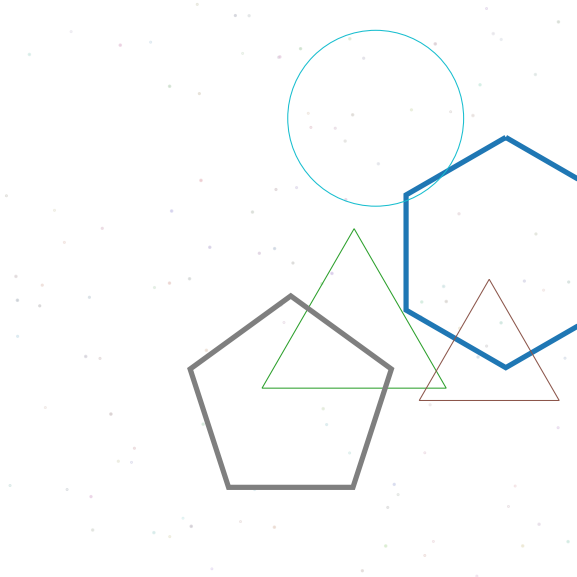[{"shape": "hexagon", "thickness": 2.5, "radius": 1.0, "center": [0.876, 0.562]}, {"shape": "triangle", "thickness": 0.5, "radius": 0.92, "center": [0.613, 0.419]}, {"shape": "triangle", "thickness": 0.5, "radius": 0.7, "center": [0.847, 0.376]}, {"shape": "pentagon", "thickness": 2.5, "radius": 0.92, "center": [0.503, 0.303]}, {"shape": "circle", "thickness": 0.5, "radius": 0.76, "center": [0.651, 0.794]}]